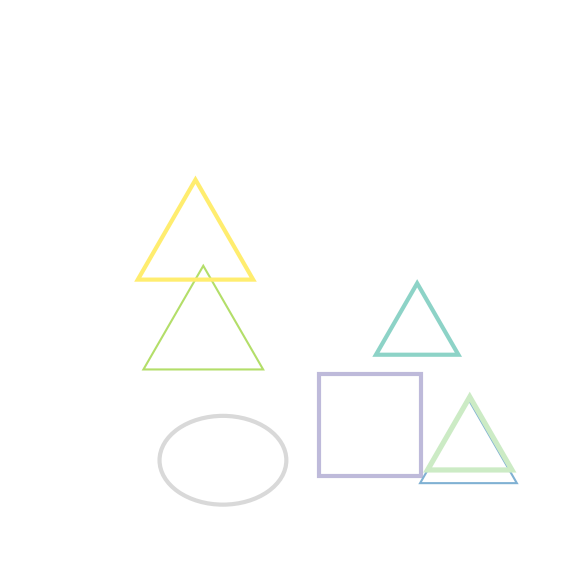[{"shape": "triangle", "thickness": 2, "radius": 0.41, "center": [0.722, 0.426]}, {"shape": "square", "thickness": 2, "radius": 0.44, "center": [0.64, 0.264]}, {"shape": "triangle", "thickness": 1, "radius": 0.48, "center": [0.811, 0.211]}, {"shape": "triangle", "thickness": 1, "radius": 0.6, "center": [0.352, 0.419]}, {"shape": "oval", "thickness": 2, "radius": 0.55, "center": [0.386, 0.202]}, {"shape": "triangle", "thickness": 2.5, "radius": 0.42, "center": [0.813, 0.228]}, {"shape": "triangle", "thickness": 2, "radius": 0.58, "center": [0.338, 0.573]}]